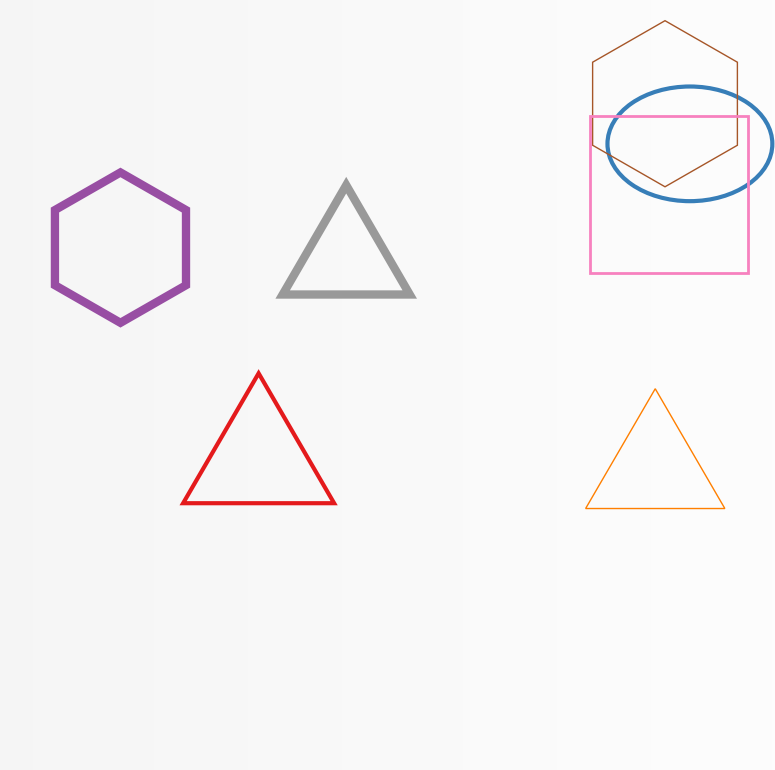[{"shape": "triangle", "thickness": 1.5, "radius": 0.56, "center": [0.334, 0.403]}, {"shape": "oval", "thickness": 1.5, "radius": 0.53, "center": [0.89, 0.813]}, {"shape": "hexagon", "thickness": 3, "radius": 0.49, "center": [0.155, 0.678]}, {"shape": "triangle", "thickness": 0.5, "radius": 0.52, "center": [0.845, 0.391]}, {"shape": "hexagon", "thickness": 0.5, "radius": 0.54, "center": [0.858, 0.865]}, {"shape": "square", "thickness": 1, "radius": 0.51, "center": [0.863, 0.748]}, {"shape": "triangle", "thickness": 3, "radius": 0.47, "center": [0.447, 0.665]}]